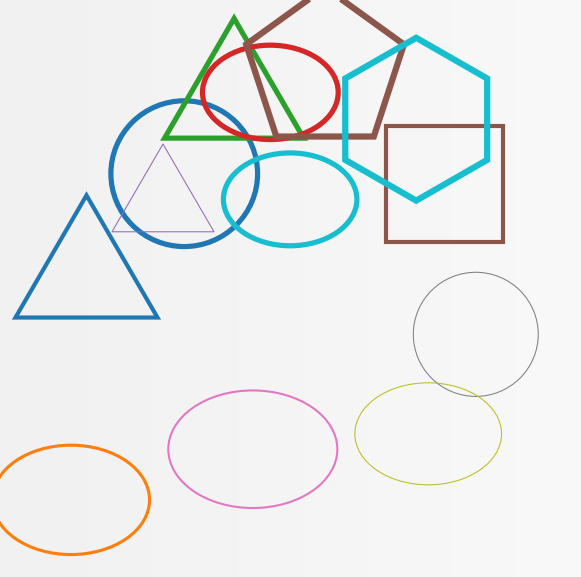[{"shape": "circle", "thickness": 2.5, "radius": 0.63, "center": [0.317, 0.698]}, {"shape": "triangle", "thickness": 2, "radius": 0.71, "center": [0.149, 0.52]}, {"shape": "oval", "thickness": 1.5, "radius": 0.68, "center": [0.122, 0.134]}, {"shape": "triangle", "thickness": 2.5, "radius": 0.69, "center": [0.403, 0.829]}, {"shape": "oval", "thickness": 2.5, "radius": 0.58, "center": [0.465, 0.839]}, {"shape": "triangle", "thickness": 0.5, "radius": 0.51, "center": [0.28, 0.648]}, {"shape": "square", "thickness": 2, "radius": 0.5, "center": [0.765, 0.68]}, {"shape": "pentagon", "thickness": 3, "radius": 0.71, "center": [0.559, 0.878]}, {"shape": "oval", "thickness": 1, "radius": 0.73, "center": [0.435, 0.221]}, {"shape": "circle", "thickness": 0.5, "radius": 0.54, "center": [0.819, 0.42]}, {"shape": "oval", "thickness": 0.5, "radius": 0.63, "center": [0.737, 0.248]}, {"shape": "hexagon", "thickness": 3, "radius": 0.7, "center": [0.716, 0.793]}, {"shape": "oval", "thickness": 2.5, "radius": 0.57, "center": [0.499, 0.654]}]